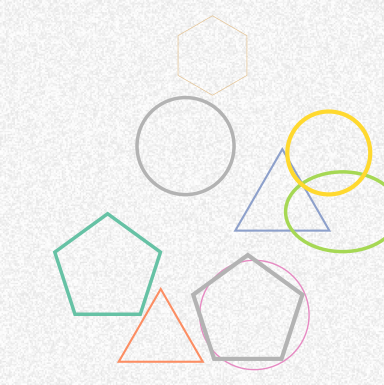[{"shape": "pentagon", "thickness": 2.5, "radius": 0.72, "center": [0.28, 0.3]}, {"shape": "triangle", "thickness": 1.5, "radius": 0.63, "center": [0.418, 0.123]}, {"shape": "triangle", "thickness": 1.5, "radius": 0.71, "center": [0.733, 0.471]}, {"shape": "circle", "thickness": 1, "radius": 0.71, "center": [0.661, 0.182]}, {"shape": "oval", "thickness": 2.5, "radius": 0.74, "center": [0.89, 0.45]}, {"shape": "circle", "thickness": 3, "radius": 0.54, "center": [0.854, 0.603]}, {"shape": "hexagon", "thickness": 0.5, "radius": 0.52, "center": [0.552, 0.856]}, {"shape": "pentagon", "thickness": 3, "radius": 0.75, "center": [0.644, 0.189]}, {"shape": "circle", "thickness": 2.5, "radius": 0.63, "center": [0.482, 0.621]}]